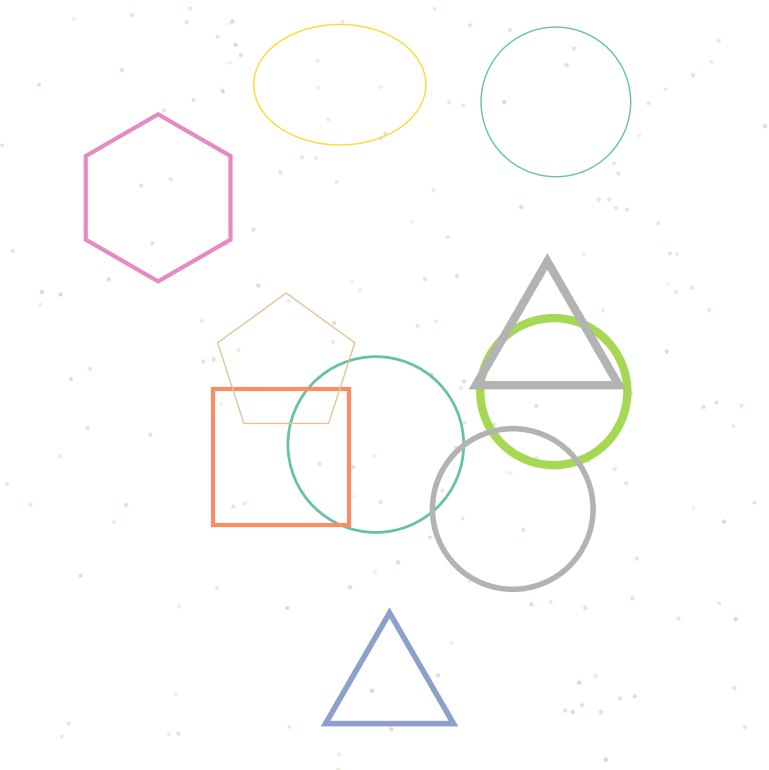[{"shape": "circle", "thickness": 1, "radius": 0.57, "center": [0.488, 0.423]}, {"shape": "circle", "thickness": 0.5, "radius": 0.49, "center": [0.722, 0.868]}, {"shape": "square", "thickness": 1.5, "radius": 0.44, "center": [0.365, 0.406]}, {"shape": "triangle", "thickness": 2, "radius": 0.48, "center": [0.506, 0.108]}, {"shape": "hexagon", "thickness": 1.5, "radius": 0.54, "center": [0.205, 0.743]}, {"shape": "circle", "thickness": 3, "radius": 0.48, "center": [0.719, 0.491]}, {"shape": "oval", "thickness": 0.5, "radius": 0.56, "center": [0.441, 0.89]}, {"shape": "pentagon", "thickness": 0.5, "radius": 0.47, "center": [0.372, 0.526]}, {"shape": "triangle", "thickness": 3, "radius": 0.54, "center": [0.711, 0.553]}, {"shape": "circle", "thickness": 2, "radius": 0.52, "center": [0.666, 0.339]}]